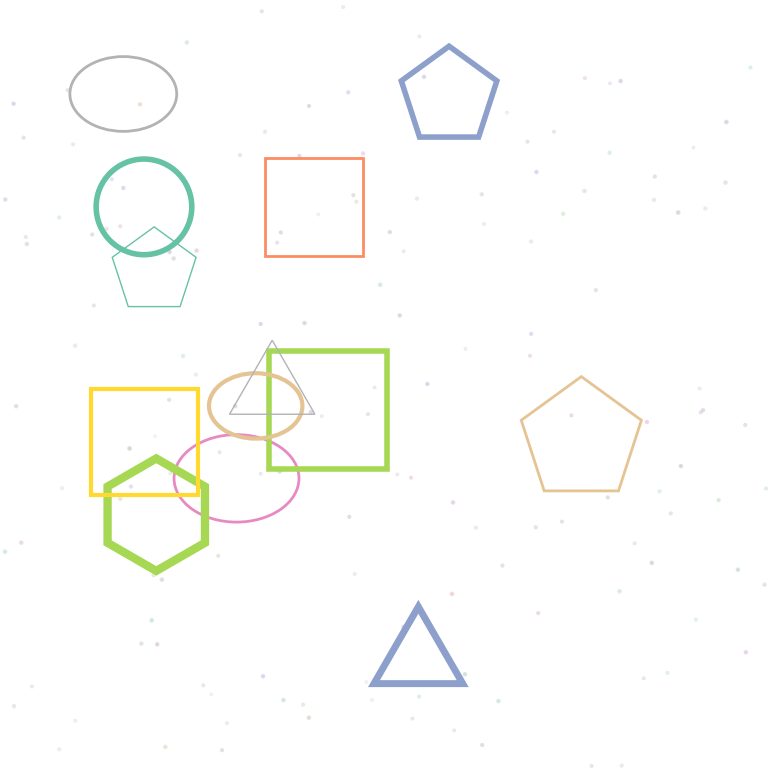[{"shape": "circle", "thickness": 2, "radius": 0.31, "center": [0.187, 0.731]}, {"shape": "pentagon", "thickness": 0.5, "radius": 0.29, "center": [0.2, 0.648]}, {"shape": "square", "thickness": 1, "radius": 0.32, "center": [0.408, 0.731]}, {"shape": "triangle", "thickness": 2.5, "radius": 0.33, "center": [0.543, 0.145]}, {"shape": "pentagon", "thickness": 2, "radius": 0.33, "center": [0.583, 0.875]}, {"shape": "oval", "thickness": 1, "radius": 0.41, "center": [0.307, 0.379]}, {"shape": "square", "thickness": 2, "radius": 0.38, "center": [0.426, 0.467]}, {"shape": "hexagon", "thickness": 3, "radius": 0.37, "center": [0.203, 0.332]}, {"shape": "square", "thickness": 1.5, "radius": 0.35, "center": [0.187, 0.426]}, {"shape": "oval", "thickness": 1.5, "radius": 0.3, "center": [0.332, 0.473]}, {"shape": "pentagon", "thickness": 1, "radius": 0.41, "center": [0.755, 0.429]}, {"shape": "oval", "thickness": 1, "radius": 0.35, "center": [0.16, 0.878]}, {"shape": "triangle", "thickness": 0.5, "radius": 0.32, "center": [0.354, 0.494]}]